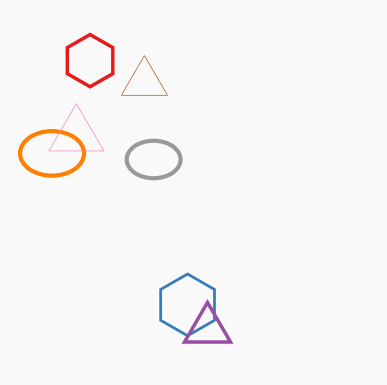[{"shape": "hexagon", "thickness": 2.5, "radius": 0.34, "center": [0.232, 0.842]}, {"shape": "hexagon", "thickness": 2, "radius": 0.4, "center": [0.484, 0.208]}, {"shape": "triangle", "thickness": 2.5, "radius": 0.34, "center": [0.535, 0.146]}, {"shape": "oval", "thickness": 3, "radius": 0.41, "center": [0.134, 0.602]}, {"shape": "triangle", "thickness": 0.5, "radius": 0.34, "center": [0.373, 0.787]}, {"shape": "triangle", "thickness": 0.5, "radius": 0.41, "center": [0.197, 0.649]}, {"shape": "oval", "thickness": 3, "radius": 0.35, "center": [0.396, 0.586]}]